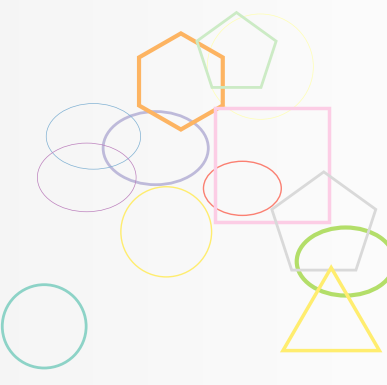[{"shape": "circle", "thickness": 2, "radius": 0.54, "center": [0.114, 0.152]}, {"shape": "circle", "thickness": 0.5, "radius": 0.68, "center": [0.672, 0.827]}, {"shape": "oval", "thickness": 2, "radius": 0.68, "center": [0.402, 0.615]}, {"shape": "oval", "thickness": 1, "radius": 0.5, "center": [0.625, 0.511]}, {"shape": "oval", "thickness": 0.5, "radius": 0.61, "center": [0.241, 0.646]}, {"shape": "hexagon", "thickness": 3, "radius": 0.62, "center": [0.467, 0.788]}, {"shape": "oval", "thickness": 3, "radius": 0.63, "center": [0.892, 0.321]}, {"shape": "square", "thickness": 2.5, "radius": 0.74, "center": [0.703, 0.572]}, {"shape": "pentagon", "thickness": 2, "radius": 0.71, "center": [0.836, 0.413]}, {"shape": "oval", "thickness": 0.5, "radius": 0.64, "center": [0.224, 0.539]}, {"shape": "pentagon", "thickness": 2, "radius": 0.54, "center": [0.61, 0.86]}, {"shape": "circle", "thickness": 1, "radius": 0.59, "center": [0.429, 0.398]}, {"shape": "triangle", "thickness": 2.5, "radius": 0.72, "center": [0.855, 0.161]}]